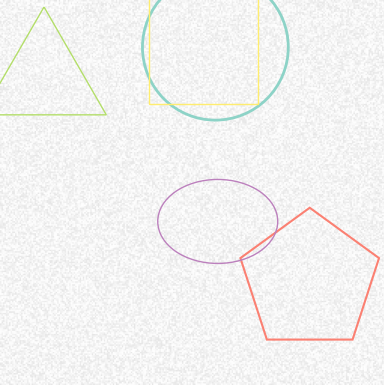[{"shape": "circle", "thickness": 2, "radius": 0.95, "center": [0.559, 0.877]}, {"shape": "pentagon", "thickness": 1.5, "radius": 0.95, "center": [0.804, 0.271]}, {"shape": "triangle", "thickness": 1, "radius": 0.93, "center": [0.114, 0.795]}, {"shape": "oval", "thickness": 1, "radius": 0.78, "center": [0.566, 0.425]}, {"shape": "square", "thickness": 1, "radius": 0.71, "center": [0.529, 0.87]}]